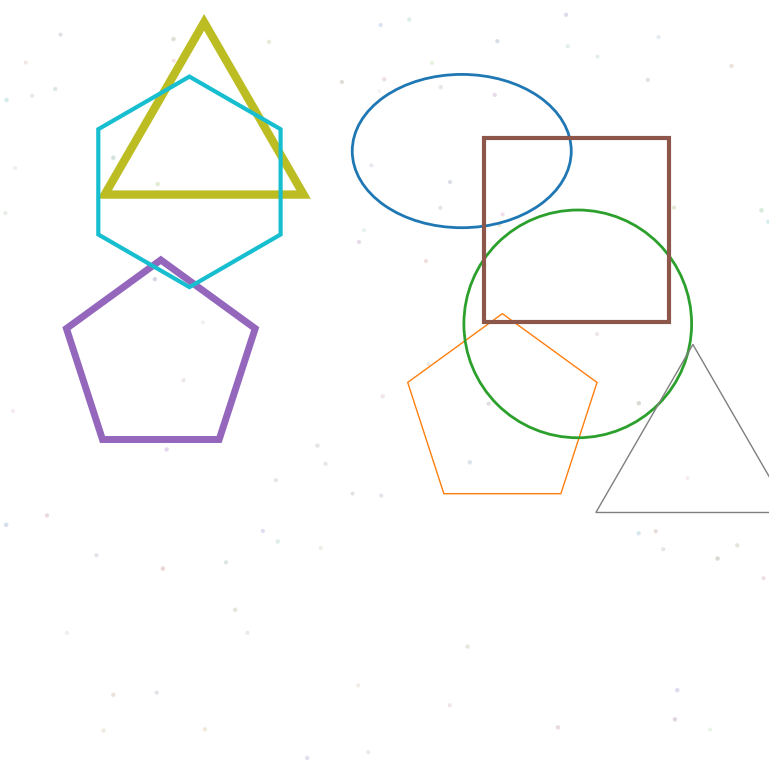[{"shape": "oval", "thickness": 1, "radius": 0.71, "center": [0.6, 0.804]}, {"shape": "pentagon", "thickness": 0.5, "radius": 0.65, "center": [0.652, 0.463]}, {"shape": "circle", "thickness": 1, "radius": 0.74, "center": [0.75, 0.579]}, {"shape": "pentagon", "thickness": 2.5, "radius": 0.64, "center": [0.209, 0.534]}, {"shape": "square", "thickness": 1.5, "radius": 0.6, "center": [0.749, 0.702]}, {"shape": "triangle", "thickness": 0.5, "radius": 0.73, "center": [0.9, 0.407]}, {"shape": "triangle", "thickness": 3, "radius": 0.75, "center": [0.265, 0.822]}, {"shape": "hexagon", "thickness": 1.5, "radius": 0.68, "center": [0.246, 0.764]}]